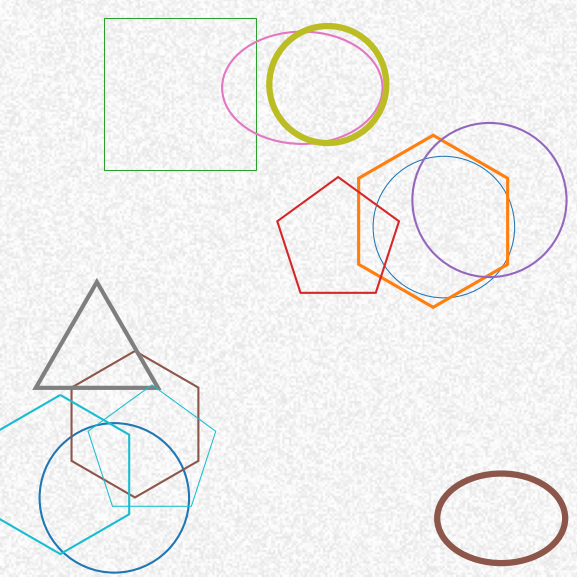[{"shape": "circle", "thickness": 0.5, "radius": 0.61, "center": [0.769, 0.606]}, {"shape": "circle", "thickness": 1, "radius": 0.65, "center": [0.198, 0.137]}, {"shape": "hexagon", "thickness": 1.5, "radius": 0.74, "center": [0.75, 0.616]}, {"shape": "square", "thickness": 0.5, "radius": 0.66, "center": [0.312, 0.836]}, {"shape": "pentagon", "thickness": 1, "radius": 0.55, "center": [0.586, 0.582]}, {"shape": "circle", "thickness": 1, "radius": 0.67, "center": [0.848, 0.653]}, {"shape": "hexagon", "thickness": 1, "radius": 0.63, "center": [0.234, 0.265]}, {"shape": "oval", "thickness": 3, "radius": 0.55, "center": [0.868, 0.102]}, {"shape": "oval", "thickness": 1, "radius": 0.69, "center": [0.523, 0.847]}, {"shape": "triangle", "thickness": 2, "radius": 0.61, "center": [0.168, 0.389]}, {"shape": "circle", "thickness": 3, "radius": 0.51, "center": [0.568, 0.853]}, {"shape": "pentagon", "thickness": 0.5, "radius": 0.58, "center": [0.263, 0.216]}, {"shape": "hexagon", "thickness": 1, "radius": 0.69, "center": [0.104, 0.177]}]